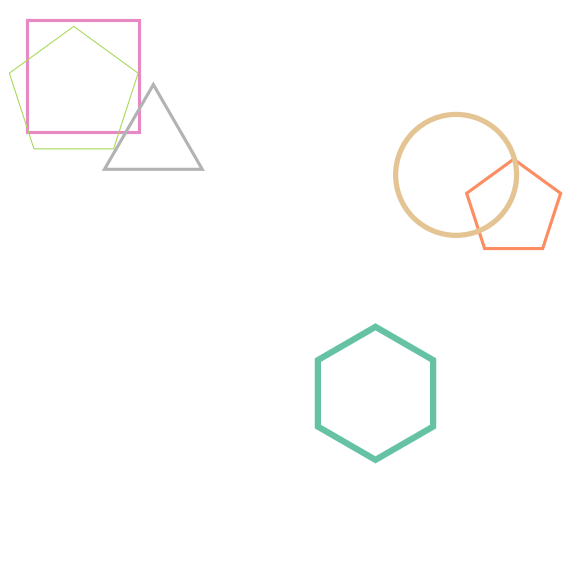[{"shape": "hexagon", "thickness": 3, "radius": 0.58, "center": [0.65, 0.318]}, {"shape": "pentagon", "thickness": 1.5, "radius": 0.43, "center": [0.889, 0.638]}, {"shape": "square", "thickness": 1.5, "radius": 0.48, "center": [0.144, 0.867]}, {"shape": "pentagon", "thickness": 0.5, "radius": 0.59, "center": [0.128, 0.836]}, {"shape": "circle", "thickness": 2.5, "radius": 0.52, "center": [0.79, 0.696]}, {"shape": "triangle", "thickness": 1.5, "radius": 0.49, "center": [0.266, 0.755]}]